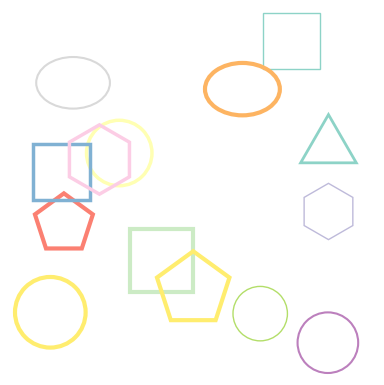[{"shape": "triangle", "thickness": 2, "radius": 0.42, "center": [0.853, 0.619]}, {"shape": "square", "thickness": 1, "radius": 0.37, "center": [0.758, 0.893]}, {"shape": "circle", "thickness": 2.5, "radius": 0.43, "center": [0.31, 0.603]}, {"shape": "hexagon", "thickness": 1, "radius": 0.37, "center": [0.853, 0.451]}, {"shape": "pentagon", "thickness": 3, "radius": 0.4, "center": [0.166, 0.419]}, {"shape": "square", "thickness": 2.5, "radius": 0.37, "center": [0.159, 0.553]}, {"shape": "oval", "thickness": 3, "radius": 0.49, "center": [0.63, 0.768]}, {"shape": "circle", "thickness": 1, "radius": 0.35, "center": [0.676, 0.185]}, {"shape": "hexagon", "thickness": 2.5, "radius": 0.45, "center": [0.258, 0.586]}, {"shape": "oval", "thickness": 1.5, "radius": 0.48, "center": [0.19, 0.785]}, {"shape": "circle", "thickness": 1.5, "radius": 0.39, "center": [0.852, 0.11]}, {"shape": "square", "thickness": 3, "radius": 0.41, "center": [0.42, 0.323]}, {"shape": "circle", "thickness": 3, "radius": 0.46, "center": [0.131, 0.189]}, {"shape": "pentagon", "thickness": 3, "radius": 0.49, "center": [0.502, 0.248]}]